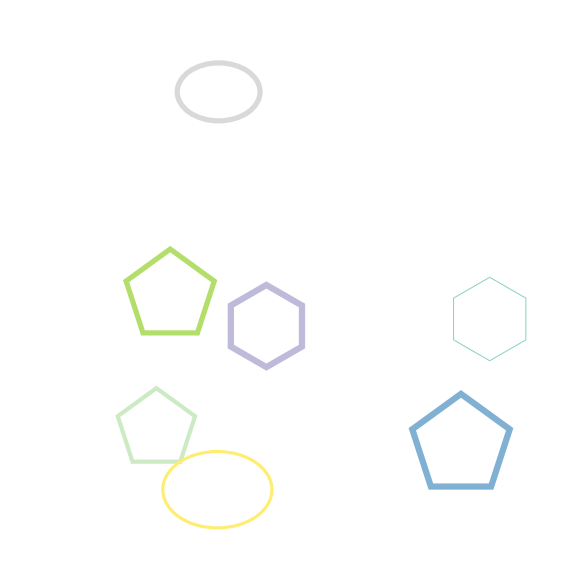[{"shape": "hexagon", "thickness": 0.5, "radius": 0.36, "center": [0.848, 0.447]}, {"shape": "hexagon", "thickness": 3, "radius": 0.36, "center": [0.461, 0.435]}, {"shape": "pentagon", "thickness": 3, "radius": 0.44, "center": [0.798, 0.228]}, {"shape": "pentagon", "thickness": 2.5, "radius": 0.4, "center": [0.295, 0.488]}, {"shape": "oval", "thickness": 2.5, "radius": 0.36, "center": [0.379, 0.84]}, {"shape": "pentagon", "thickness": 2, "radius": 0.35, "center": [0.271, 0.257]}, {"shape": "oval", "thickness": 1.5, "radius": 0.47, "center": [0.376, 0.151]}]